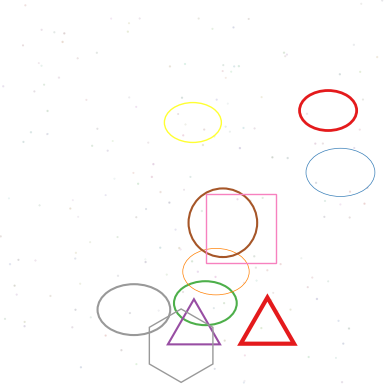[{"shape": "oval", "thickness": 2, "radius": 0.37, "center": [0.852, 0.713]}, {"shape": "triangle", "thickness": 3, "radius": 0.4, "center": [0.695, 0.147]}, {"shape": "oval", "thickness": 0.5, "radius": 0.45, "center": [0.884, 0.552]}, {"shape": "oval", "thickness": 1.5, "radius": 0.41, "center": [0.533, 0.213]}, {"shape": "triangle", "thickness": 1.5, "radius": 0.39, "center": [0.504, 0.145]}, {"shape": "oval", "thickness": 0.5, "radius": 0.43, "center": [0.561, 0.294]}, {"shape": "oval", "thickness": 1, "radius": 0.37, "center": [0.501, 0.682]}, {"shape": "circle", "thickness": 1.5, "radius": 0.45, "center": [0.579, 0.421]}, {"shape": "square", "thickness": 1, "radius": 0.45, "center": [0.626, 0.406]}, {"shape": "oval", "thickness": 1.5, "radius": 0.47, "center": [0.348, 0.196]}, {"shape": "hexagon", "thickness": 1, "radius": 0.48, "center": [0.47, 0.102]}]